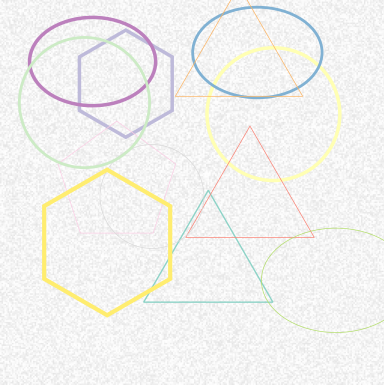[{"shape": "triangle", "thickness": 1, "radius": 0.97, "center": [0.541, 0.312]}, {"shape": "circle", "thickness": 2.5, "radius": 0.86, "center": [0.71, 0.704]}, {"shape": "hexagon", "thickness": 2.5, "radius": 0.7, "center": [0.327, 0.783]}, {"shape": "triangle", "thickness": 0.5, "radius": 0.96, "center": [0.649, 0.48]}, {"shape": "oval", "thickness": 2, "radius": 0.84, "center": [0.668, 0.864]}, {"shape": "triangle", "thickness": 0.5, "radius": 0.96, "center": [0.621, 0.845]}, {"shape": "oval", "thickness": 0.5, "radius": 0.97, "center": [0.873, 0.272]}, {"shape": "pentagon", "thickness": 0.5, "radius": 0.8, "center": [0.303, 0.525]}, {"shape": "circle", "thickness": 0.5, "radius": 0.67, "center": [0.395, 0.49]}, {"shape": "oval", "thickness": 2.5, "radius": 0.82, "center": [0.241, 0.84]}, {"shape": "circle", "thickness": 2, "radius": 0.85, "center": [0.219, 0.734]}, {"shape": "hexagon", "thickness": 3, "radius": 0.94, "center": [0.278, 0.37]}]